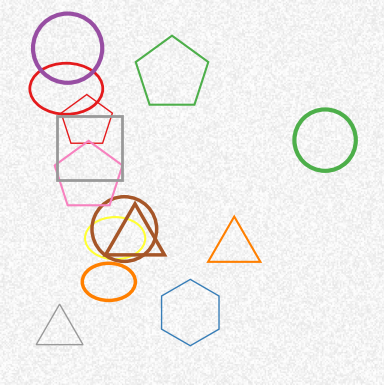[{"shape": "oval", "thickness": 2, "radius": 0.47, "center": [0.172, 0.77]}, {"shape": "pentagon", "thickness": 1, "radius": 0.35, "center": [0.225, 0.685]}, {"shape": "hexagon", "thickness": 1, "radius": 0.43, "center": [0.494, 0.188]}, {"shape": "pentagon", "thickness": 1.5, "radius": 0.5, "center": [0.447, 0.808]}, {"shape": "circle", "thickness": 3, "radius": 0.4, "center": [0.844, 0.636]}, {"shape": "circle", "thickness": 3, "radius": 0.45, "center": [0.176, 0.875]}, {"shape": "oval", "thickness": 2.5, "radius": 0.34, "center": [0.283, 0.268]}, {"shape": "triangle", "thickness": 1.5, "radius": 0.39, "center": [0.608, 0.359]}, {"shape": "oval", "thickness": 1.5, "radius": 0.39, "center": [0.299, 0.381]}, {"shape": "triangle", "thickness": 2.5, "radius": 0.44, "center": [0.351, 0.382]}, {"shape": "circle", "thickness": 2.5, "radius": 0.42, "center": [0.323, 0.405]}, {"shape": "pentagon", "thickness": 1.5, "radius": 0.46, "center": [0.23, 0.542]}, {"shape": "triangle", "thickness": 1, "radius": 0.35, "center": [0.155, 0.14]}, {"shape": "square", "thickness": 2, "radius": 0.42, "center": [0.232, 0.615]}]